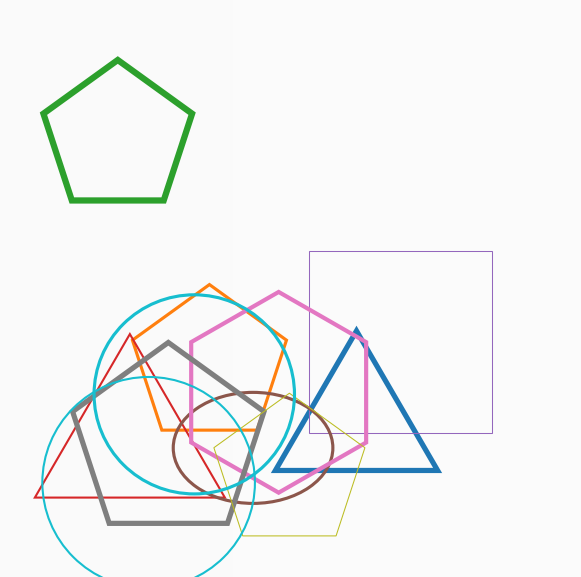[{"shape": "triangle", "thickness": 2.5, "radius": 0.81, "center": [0.613, 0.265]}, {"shape": "pentagon", "thickness": 1.5, "radius": 0.7, "center": [0.36, 0.367]}, {"shape": "pentagon", "thickness": 3, "radius": 0.67, "center": [0.203, 0.761]}, {"shape": "triangle", "thickness": 1, "radius": 0.94, "center": [0.223, 0.232]}, {"shape": "square", "thickness": 0.5, "radius": 0.79, "center": [0.689, 0.407]}, {"shape": "oval", "thickness": 1.5, "radius": 0.69, "center": [0.435, 0.224]}, {"shape": "hexagon", "thickness": 2, "radius": 0.87, "center": [0.479, 0.32]}, {"shape": "pentagon", "thickness": 2.5, "radius": 0.87, "center": [0.29, 0.233]}, {"shape": "pentagon", "thickness": 0.5, "radius": 0.68, "center": [0.498, 0.182]}, {"shape": "circle", "thickness": 1.5, "radius": 0.86, "center": [0.334, 0.316]}, {"shape": "circle", "thickness": 1, "radius": 0.91, "center": [0.256, 0.164]}]